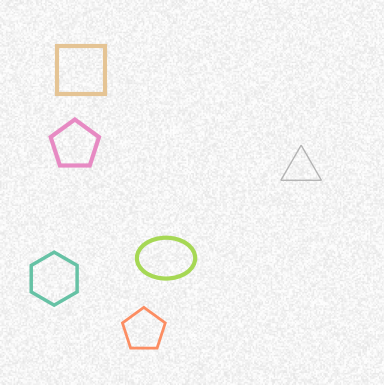[{"shape": "hexagon", "thickness": 2.5, "radius": 0.34, "center": [0.141, 0.276]}, {"shape": "pentagon", "thickness": 2, "radius": 0.29, "center": [0.374, 0.143]}, {"shape": "pentagon", "thickness": 3, "radius": 0.33, "center": [0.194, 0.624]}, {"shape": "oval", "thickness": 3, "radius": 0.38, "center": [0.431, 0.33]}, {"shape": "square", "thickness": 3, "radius": 0.31, "center": [0.212, 0.818]}, {"shape": "triangle", "thickness": 1, "radius": 0.3, "center": [0.782, 0.562]}]